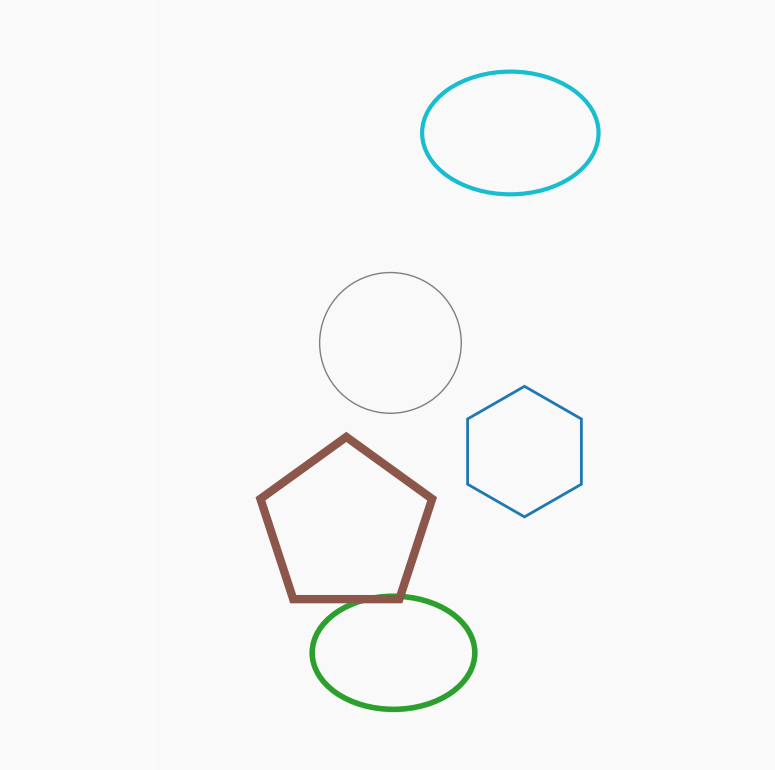[{"shape": "hexagon", "thickness": 1, "radius": 0.42, "center": [0.677, 0.414]}, {"shape": "oval", "thickness": 2, "radius": 0.52, "center": [0.508, 0.152]}, {"shape": "pentagon", "thickness": 3, "radius": 0.58, "center": [0.447, 0.316]}, {"shape": "circle", "thickness": 0.5, "radius": 0.46, "center": [0.504, 0.555]}, {"shape": "oval", "thickness": 1.5, "radius": 0.57, "center": [0.659, 0.827]}]